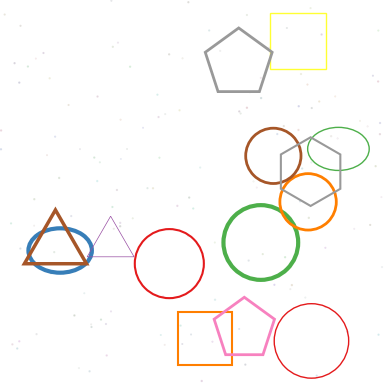[{"shape": "circle", "thickness": 1.5, "radius": 0.45, "center": [0.44, 0.315]}, {"shape": "circle", "thickness": 1, "radius": 0.48, "center": [0.809, 0.114]}, {"shape": "oval", "thickness": 3, "radius": 0.41, "center": [0.156, 0.349]}, {"shape": "circle", "thickness": 3, "radius": 0.49, "center": [0.677, 0.37]}, {"shape": "oval", "thickness": 1, "radius": 0.4, "center": [0.879, 0.613]}, {"shape": "triangle", "thickness": 0.5, "radius": 0.35, "center": [0.287, 0.368]}, {"shape": "square", "thickness": 1.5, "radius": 0.35, "center": [0.533, 0.121]}, {"shape": "circle", "thickness": 2, "radius": 0.37, "center": [0.8, 0.476]}, {"shape": "square", "thickness": 1, "radius": 0.36, "center": [0.773, 0.894]}, {"shape": "triangle", "thickness": 2.5, "radius": 0.47, "center": [0.144, 0.362]}, {"shape": "circle", "thickness": 2, "radius": 0.36, "center": [0.71, 0.595]}, {"shape": "pentagon", "thickness": 2, "radius": 0.41, "center": [0.635, 0.145]}, {"shape": "hexagon", "thickness": 1.5, "radius": 0.45, "center": [0.807, 0.554]}, {"shape": "pentagon", "thickness": 2, "radius": 0.46, "center": [0.62, 0.836]}]